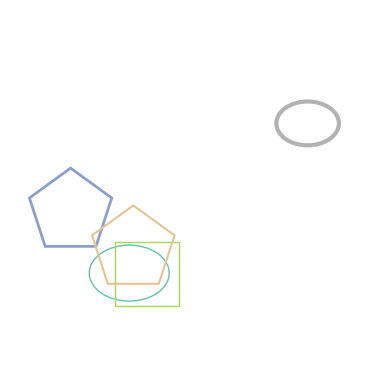[{"shape": "oval", "thickness": 1, "radius": 0.52, "center": [0.336, 0.291]}, {"shape": "pentagon", "thickness": 2, "radius": 0.56, "center": [0.183, 0.451]}, {"shape": "square", "thickness": 1, "radius": 0.42, "center": [0.381, 0.288]}, {"shape": "pentagon", "thickness": 1.5, "radius": 0.56, "center": [0.346, 0.354]}, {"shape": "oval", "thickness": 3, "radius": 0.41, "center": [0.799, 0.679]}]